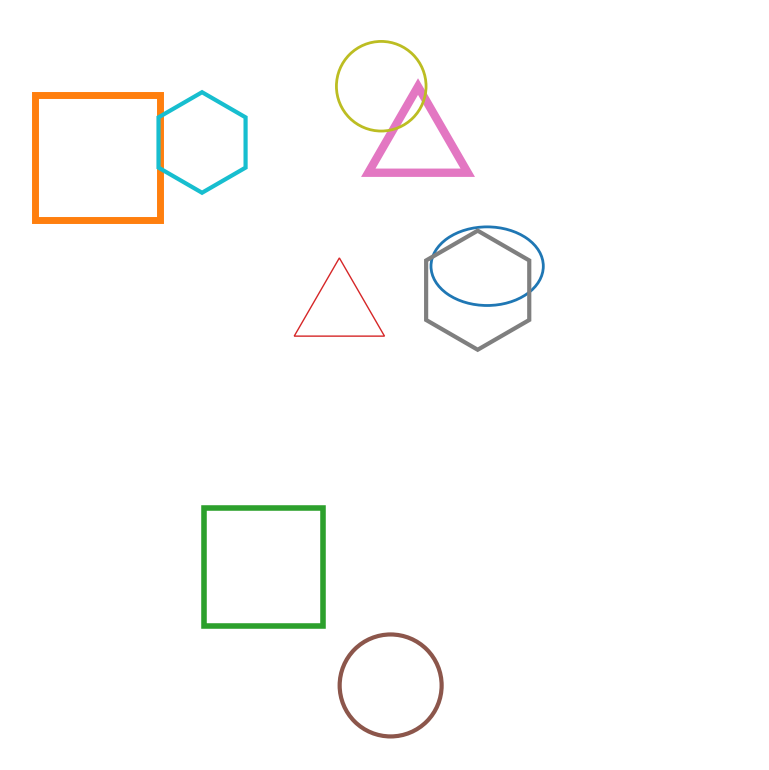[{"shape": "oval", "thickness": 1, "radius": 0.36, "center": [0.633, 0.654]}, {"shape": "square", "thickness": 2.5, "radius": 0.41, "center": [0.126, 0.795]}, {"shape": "square", "thickness": 2, "radius": 0.38, "center": [0.342, 0.264]}, {"shape": "triangle", "thickness": 0.5, "radius": 0.34, "center": [0.441, 0.597]}, {"shape": "circle", "thickness": 1.5, "radius": 0.33, "center": [0.507, 0.11]}, {"shape": "triangle", "thickness": 3, "radius": 0.37, "center": [0.543, 0.813]}, {"shape": "hexagon", "thickness": 1.5, "radius": 0.39, "center": [0.62, 0.623]}, {"shape": "circle", "thickness": 1, "radius": 0.29, "center": [0.495, 0.888]}, {"shape": "hexagon", "thickness": 1.5, "radius": 0.33, "center": [0.262, 0.815]}]